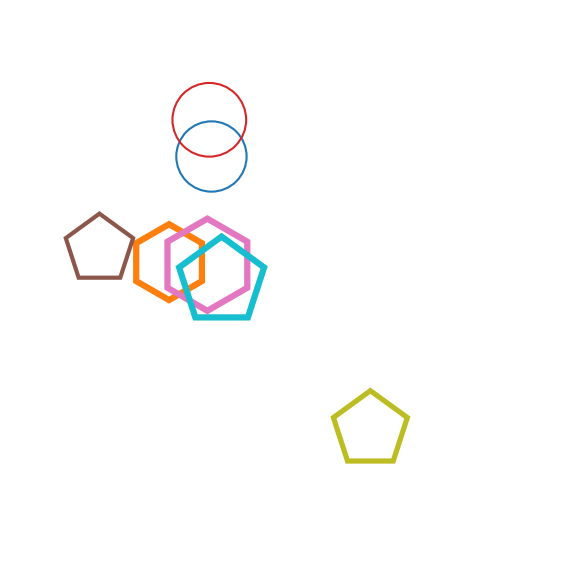[{"shape": "circle", "thickness": 1, "radius": 0.3, "center": [0.366, 0.728]}, {"shape": "hexagon", "thickness": 3, "radius": 0.33, "center": [0.293, 0.545]}, {"shape": "circle", "thickness": 1, "radius": 0.32, "center": [0.362, 0.792]}, {"shape": "pentagon", "thickness": 2, "radius": 0.31, "center": [0.172, 0.568]}, {"shape": "hexagon", "thickness": 3, "radius": 0.4, "center": [0.359, 0.541]}, {"shape": "pentagon", "thickness": 2.5, "radius": 0.34, "center": [0.641, 0.255]}, {"shape": "pentagon", "thickness": 3, "radius": 0.39, "center": [0.384, 0.512]}]